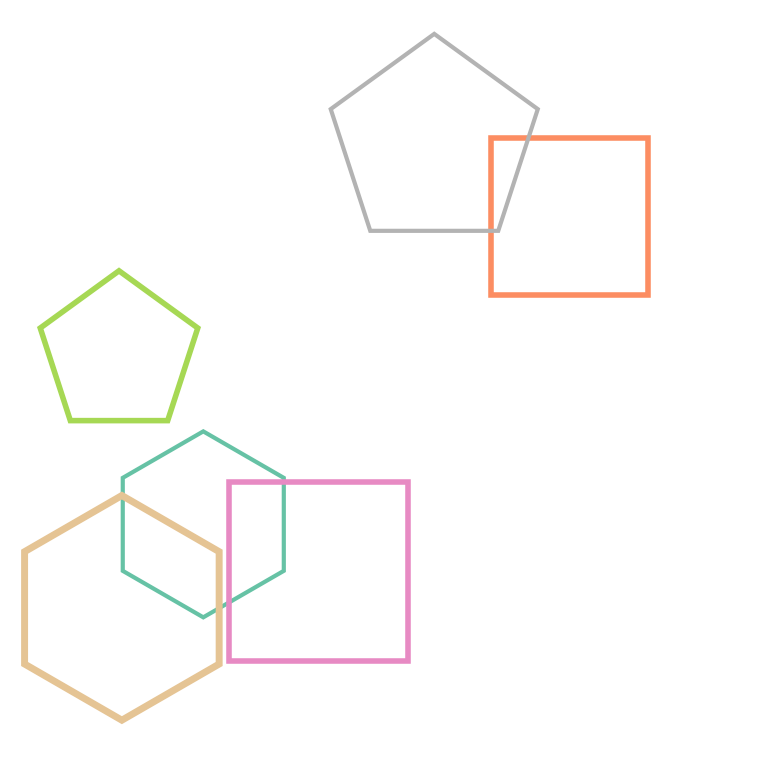[{"shape": "hexagon", "thickness": 1.5, "radius": 0.6, "center": [0.264, 0.319]}, {"shape": "square", "thickness": 2, "radius": 0.51, "center": [0.74, 0.719]}, {"shape": "square", "thickness": 2, "radius": 0.58, "center": [0.414, 0.258]}, {"shape": "pentagon", "thickness": 2, "radius": 0.54, "center": [0.155, 0.541]}, {"shape": "hexagon", "thickness": 2.5, "radius": 0.73, "center": [0.158, 0.211]}, {"shape": "pentagon", "thickness": 1.5, "radius": 0.71, "center": [0.564, 0.815]}]